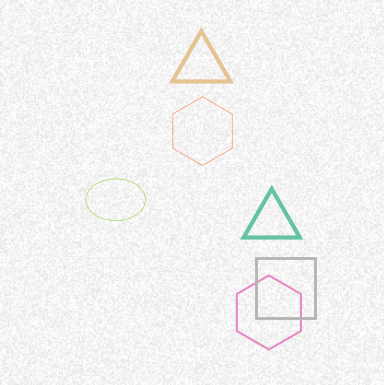[{"shape": "triangle", "thickness": 3, "radius": 0.42, "center": [0.706, 0.425]}, {"shape": "hexagon", "thickness": 0.5, "radius": 0.45, "center": [0.526, 0.659]}, {"shape": "hexagon", "thickness": 1.5, "radius": 0.48, "center": [0.698, 0.188]}, {"shape": "oval", "thickness": 0.5, "radius": 0.39, "center": [0.3, 0.481]}, {"shape": "triangle", "thickness": 3, "radius": 0.44, "center": [0.523, 0.832]}, {"shape": "square", "thickness": 2, "radius": 0.39, "center": [0.741, 0.252]}]